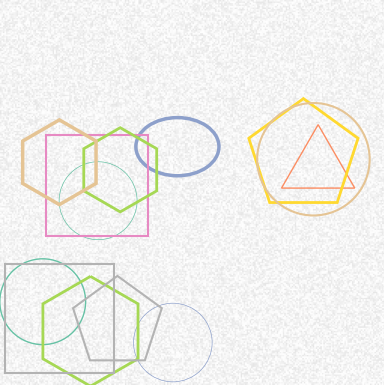[{"shape": "circle", "thickness": 0.5, "radius": 0.51, "center": [0.255, 0.479]}, {"shape": "circle", "thickness": 1, "radius": 0.56, "center": [0.111, 0.216]}, {"shape": "triangle", "thickness": 1, "radius": 0.55, "center": [0.826, 0.566]}, {"shape": "circle", "thickness": 0.5, "radius": 0.51, "center": [0.449, 0.11]}, {"shape": "oval", "thickness": 2.5, "radius": 0.54, "center": [0.461, 0.619]}, {"shape": "square", "thickness": 1.5, "radius": 0.66, "center": [0.252, 0.518]}, {"shape": "hexagon", "thickness": 2, "radius": 0.55, "center": [0.312, 0.559]}, {"shape": "hexagon", "thickness": 2, "radius": 0.71, "center": [0.235, 0.14]}, {"shape": "pentagon", "thickness": 2, "radius": 0.75, "center": [0.788, 0.595]}, {"shape": "circle", "thickness": 1.5, "radius": 0.73, "center": [0.814, 0.586]}, {"shape": "hexagon", "thickness": 2.5, "radius": 0.55, "center": [0.154, 0.579]}, {"shape": "pentagon", "thickness": 1.5, "radius": 0.61, "center": [0.305, 0.162]}, {"shape": "square", "thickness": 1.5, "radius": 0.71, "center": [0.156, 0.173]}]